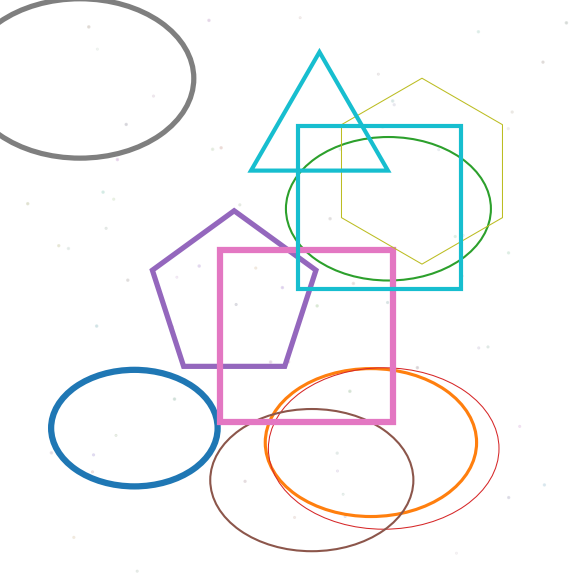[{"shape": "oval", "thickness": 3, "radius": 0.72, "center": [0.233, 0.258]}, {"shape": "oval", "thickness": 1.5, "radius": 0.91, "center": [0.642, 0.233]}, {"shape": "oval", "thickness": 1, "radius": 0.89, "center": [0.673, 0.638]}, {"shape": "oval", "thickness": 0.5, "radius": 1.0, "center": [0.664, 0.223]}, {"shape": "pentagon", "thickness": 2.5, "radius": 0.74, "center": [0.405, 0.485]}, {"shape": "oval", "thickness": 1, "radius": 0.88, "center": [0.54, 0.168]}, {"shape": "square", "thickness": 3, "radius": 0.75, "center": [0.531, 0.418]}, {"shape": "oval", "thickness": 2.5, "radius": 0.99, "center": [0.138, 0.863]}, {"shape": "hexagon", "thickness": 0.5, "radius": 0.8, "center": [0.731, 0.703]}, {"shape": "triangle", "thickness": 2, "radius": 0.68, "center": [0.553, 0.772]}, {"shape": "square", "thickness": 2, "radius": 0.71, "center": [0.657, 0.64]}]